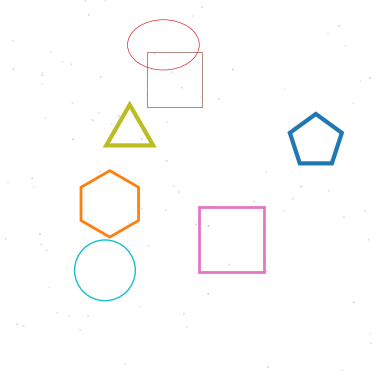[{"shape": "pentagon", "thickness": 3, "radius": 0.35, "center": [0.82, 0.633]}, {"shape": "hexagon", "thickness": 2, "radius": 0.43, "center": [0.285, 0.47]}, {"shape": "oval", "thickness": 0.5, "radius": 0.47, "center": [0.424, 0.883]}, {"shape": "square", "thickness": 0.5, "radius": 0.35, "center": [0.453, 0.793]}, {"shape": "square", "thickness": 2, "radius": 0.43, "center": [0.601, 0.378]}, {"shape": "triangle", "thickness": 3, "radius": 0.35, "center": [0.337, 0.658]}, {"shape": "circle", "thickness": 1, "radius": 0.39, "center": [0.273, 0.298]}]